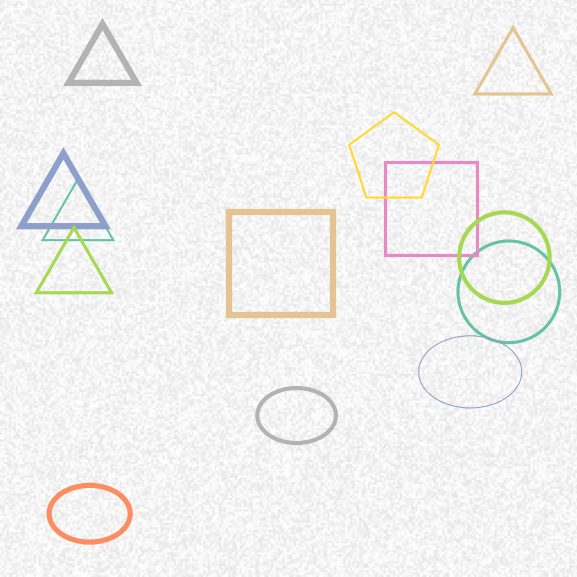[{"shape": "triangle", "thickness": 1, "radius": 0.35, "center": [0.135, 0.619]}, {"shape": "circle", "thickness": 1.5, "radius": 0.44, "center": [0.881, 0.494]}, {"shape": "oval", "thickness": 2.5, "radius": 0.35, "center": [0.155, 0.11]}, {"shape": "oval", "thickness": 0.5, "radius": 0.45, "center": [0.814, 0.355]}, {"shape": "triangle", "thickness": 3, "radius": 0.42, "center": [0.11, 0.65]}, {"shape": "square", "thickness": 1.5, "radius": 0.4, "center": [0.746, 0.638]}, {"shape": "circle", "thickness": 2, "radius": 0.39, "center": [0.873, 0.553]}, {"shape": "triangle", "thickness": 1.5, "radius": 0.38, "center": [0.128, 0.53]}, {"shape": "pentagon", "thickness": 1, "radius": 0.41, "center": [0.682, 0.723]}, {"shape": "triangle", "thickness": 1.5, "radius": 0.38, "center": [0.888, 0.875]}, {"shape": "square", "thickness": 3, "radius": 0.45, "center": [0.487, 0.543]}, {"shape": "oval", "thickness": 2, "radius": 0.34, "center": [0.514, 0.28]}, {"shape": "triangle", "thickness": 3, "radius": 0.34, "center": [0.178, 0.89]}]